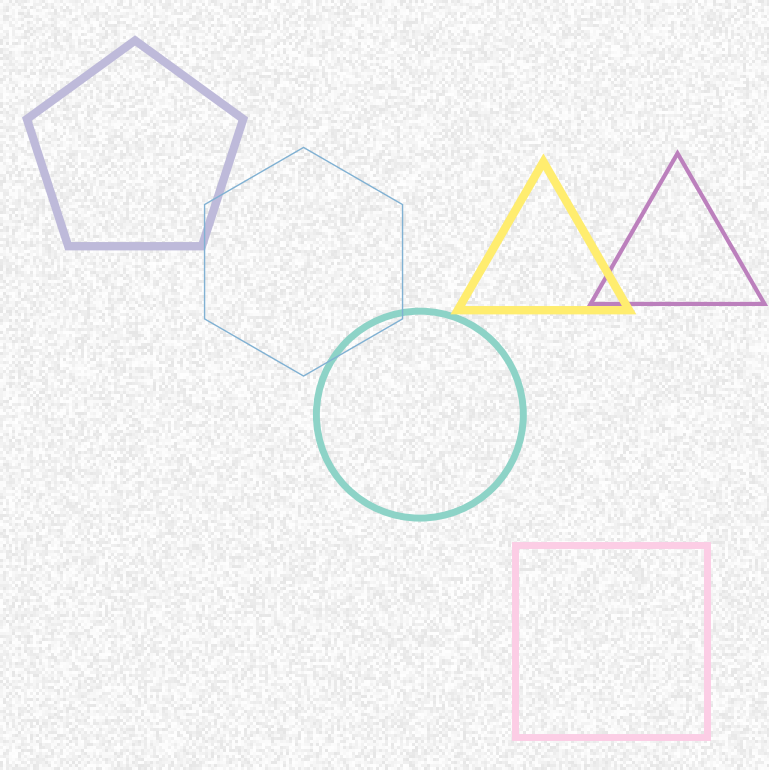[{"shape": "circle", "thickness": 2.5, "radius": 0.67, "center": [0.545, 0.461]}, {"shape": "pentagon", "thickness": 3, "radius": 0.74, "center": [0.175, 0.8]}, {"shape": "hexagon", "thickness": 0.5, "radius": 0.74, "center": [0.394, 0.66]}, {"shape": "square", "thickness": 2.5, "radius": 0.62, "center": [0.793, 0.168]}, {"shape": "triangle", "thickness": 1.5, "radius": 0.65, "center": [0.88, 0.67]}, {"shape": "triangle", "thickness": 3, "radius": 0.64, "center": [0.706, 0.661]}]